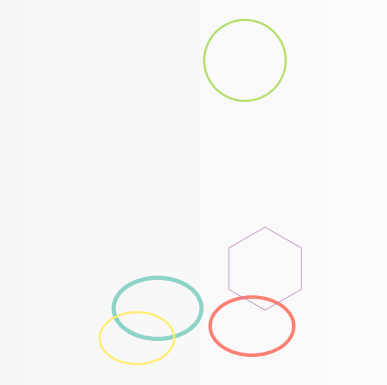[{"shape": "oval", "thickness": 3, "radius": 0.57, "center": [0.407, 0.199]}, {"shape": "oval", "thickness": 2.5, "radius": 0.54, "center": [0.65, 0.153]}, {"shape": "circle", "thickness": 1.5, "radius": 0.53, "center": [0.632, 0.843]}, {"shape": "hexagon", "thickness": 0.5, "radius": 0.54, "center": [0.684, 0.302]}, {"shape": "oval", "thickness": 1.5, "radius": 0.48, "center": [0.353, 0.122]}]